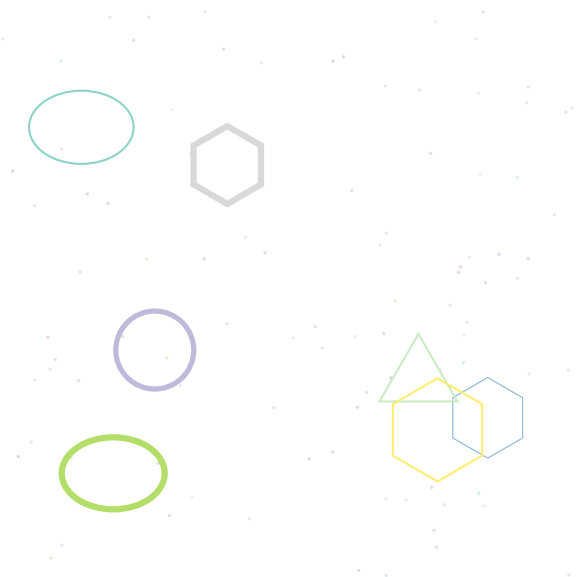[{"shape": "oval", "thickness": 1, "radius": 0.45, "center": [0.141, 0.779]}, {"shape": "circle", "thickness": 2.5, "radius": 0.34, "center": [0.268, 0.393]}, {"shape": "hexagon", "thickness": 0.5, "radius": 0.35, "center": [0.845, 0.276]}, {"shape": "oval", "thickness": 3, "radius": 0.45, "center": [0.196, 0.18]}, {"shape": "hexagon", "thickness": 3, "radius": 0.34, "center": [0.394, 0.713]}, {"shape": "triangle", "thickness": 1, "radius": 0.39, "center": [0.725, 0.343]}, {"shape": "hexagon", "thickness": 1, "radius": 0.45, "center": [0.758, 0.255]}]